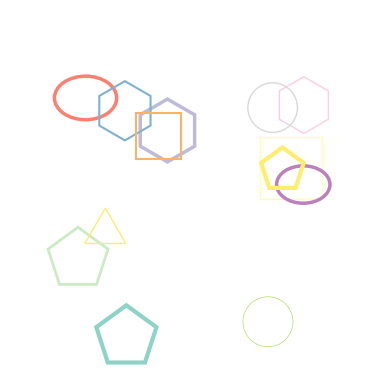[{"shape": "pentagon", "thickness": 3, "radius": 0.41, "center": [0.328, 0.125]}, {"shape": "square", "thickness": 1, "radius": 0.4, "center": [0.756, 0.564]}, {"shape": "hexagon", "thickness": 2.5, "radius": 0.41, "center": [0.435, 0.661]}, {"shape": "oval", "thickness": 2.5, "radius": 0.4, "center": [0.222, 0.746]}, {"shape": "hexagon", "thickness": 1.5, "radius": 0.38, "center": [0.324, 0.712]}, {"shape": "square", "thickness": 1.5, "radius": 0.3, "center": [0.412, 0.647]}, {"shape": "circle", "thickness": 0.5, "radius": 0.32, "center": [0.696, 0.164]}, {"shape": "hexagon", "thickness": 1, "radius": 0.37, "center": [0.789, 0.727]}, {"shape": "circle", "thickness": 1, "radius": 0.32, "center": [0.708, 0.72]}, {"shape": "oval", "thickness": 2.5, "radius": 0.35, "center": [0.788, 0.521]}, {"shape": "pentagon", "thickness": 2, "radius": 0.41, "center": [0.203, 0.328]}, {"shape": "pentagon", "thickness": 3, "radius": 0.29, "center": [0.734, 0.559]}, {"shape": "triangle", "thickness": 1, "radius": 0.31, "center": [0.274, 0.398]}]